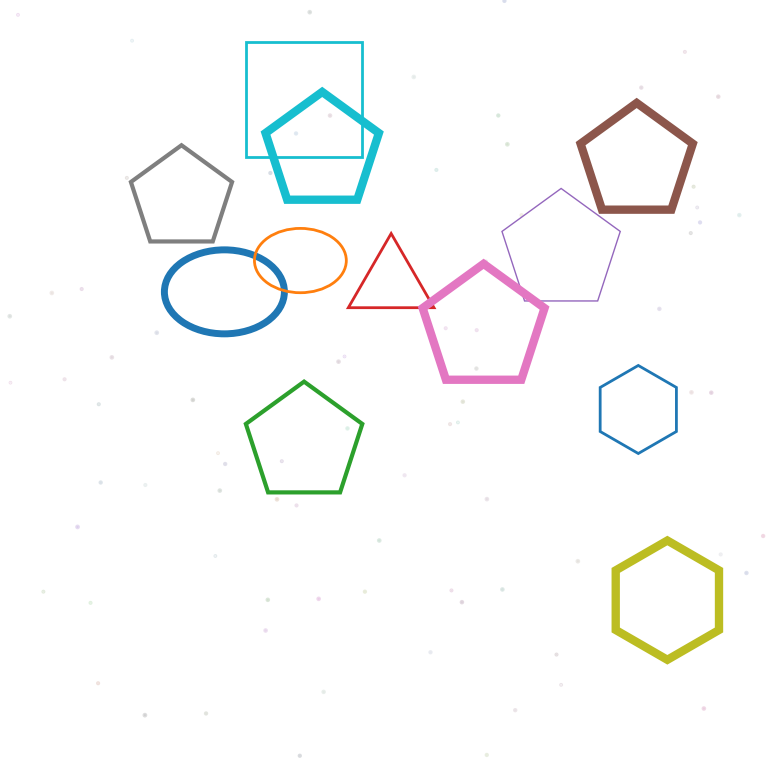[{"shape": "hexagon", "thickness": 1, "radius": 0.29, "center": [0.829, 0.468]}, {"shape": "oval", "thickness": 2.5, "radius": 0.39, "center": [0.291, 0.621]}, {"shape": "oval", "thickness": 1, "radius": 0.3, "center": [0.39, 0.662]}, {"shape": "pentagon", "thickness": 1.5, "radius": 0.4, "center": [0.395, 0.425]}, {"shape": "triangle", "thickness": 1, "radius": 0.32, "center": [0.508, 0.633]}, {"shape": "pentagon", "thickness": 0.5, "radius": 0.4, "center": [0.729, 0.674]}, {"shape": "pentagon", "thickness": 3, "radius": 0.38, "center": [0.827, 0.79]}, {"shape": "pentagon", "thickness": 3, "radius": 0.42, "center": [0.628, 0.574]}, {"shape": "pentagon", "thickness": 1.5, "radius": 0.35, "center": [0.236, 0.742]}, {"shape": "hexagon", "thickness": 3, "radius": 0.39, "center": [0.867, 0.221]}, {"shape": "square", "thickness": 1, "radius": 0.37, "center": [0.395, 0.871]}, {"shape": "pentagon", "thickness": 3, "radius": 0.39, "center": [0.418, 0.803]}]